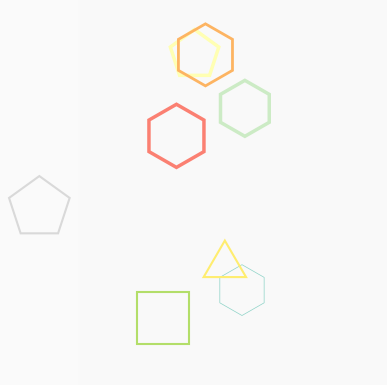[{"shape": "hexagon", "thickness": 0.5, "radius": 0.33, "center": [0.624, 0.246]}, {"shape": "pentagon", "thickness": 2.5, "radius": 0.33, "center": [0.502, 0.858]}, {"shape": "hexagon", "thickness": 2.5, "radius": 0.41, "center": [0.455, 0.647]}, {"shape": "hexagon", "thickness": 2, "radius": 0.4, "center": [0.53, 0.858]}, {"shape": "square", "thickness": 1.5, "radius": 0.34, "center": [0.421, 0.174]}, {"shape": "pentagon", "thickness": 1.5, "radius": 0.41, "center": [0.102, 0.46]}, {"shape": "hexagon", "thickness": 2.5, "radius": 0.36, "center": [0.632, 0.719]}, {"shape": "triangle", "thickness": 1.5, "radius": 0.32, "center": [0.58, 0.312]}]